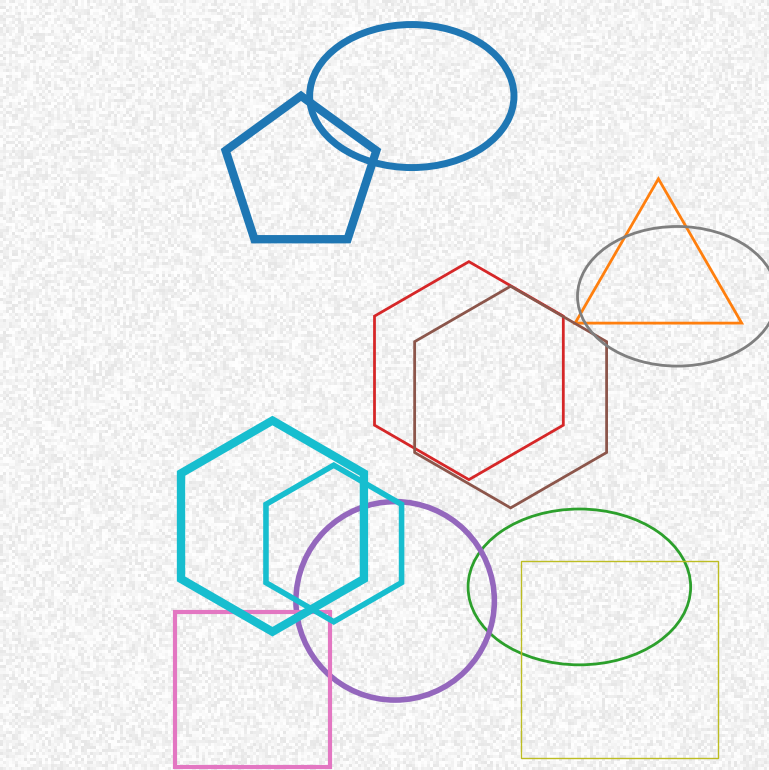[{"shape": "oval", "thickness": 2.5, "radius": 0.66, "center": [0.535, 0.875]}, {"shape": "pentagon", "thickness": 3, "radius": 0.51, "center": [0.391, 0.773]}, {"shape": "triangle", "thickness": 1, "radius": 0.62, "center": [0.855, 0.643]}, {"shape": "oval", "thickness": 1, "radius": 0.72, "center": [0.752, 0.238]}, {"shape": "hexagon", "thickness": 1, "radius": 0.71, "center": [0.609, 0.519]}, {"shape": "circle", "thickness": 2, "radius": 0.64, "center": [0.513, 0.22]}, {"shape": "hexagon", "thickness": 1, "radius": 0.72, "center": [0.663, 0.484]}, {"shape": "square", "thickness": 1.5, "radius": 0.5, "center": [0.328, 0.104]}, {"shape": "oval", "thickness": 1, "radius": 0.65, "center": [0.88, 0.615]}, {"shape": "square", "thickness": 0.5, "radius": 0.64, "center": [0.805, 0.144]}, {"shape": "hexagon", "thickness": 3, "radius": 0.69, "center": [0.354, 0.317]}, {"shape": "hexagon", "thickness": 2, "radius": 0.51, "center": [0.433, 0.294]}]